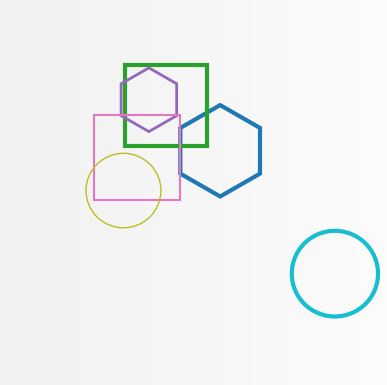[{"shape": "hexagon", "thickness": 3, "radius": 0.59, "center": [0.568, 0.608]}, {"shape": "square", "thickness": 3, "radius": 0.53, "center": [0.429, 0.726]}, {"shape": "hexagon", "thickness": 2, "radius": 0.41, "center": [0.384, 0.741]}, {"shape": "square", "thickness": 1.5, "radius": 0.55, "center": [0.353, 0.59]}, {"shape": "circle", "thickness": 1, "radius": 0.48, "center": [0.319, 0.505]}, {"shape": "circle", "thickness": 3, "radius": 0.56, "center": [0.864, 0.289]}]